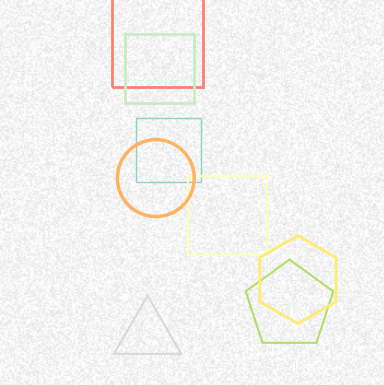[{"shape": "square", "thickness": 1, "radius": 0.42, "center": [0.438, 0.611]}, {"shape": "square", "thickness": 1.5, "radius": 0.51, "center": [0.591, 0.439]}, {"shape": "square", "thickness": 2, "radius": 0.59, "center": [0.408, 0.892]}, {"shape": "circle", "thickness": 2.5, "radius": 0.5, "center": [0.405, 0.537]}, {"shape": "pentagon", "thickness": 1.5, "radius": 0.6, "center": [0.752, 0.206]}, {"shape": "triangle", "thickness": 1.5, "radius": 0.5, "center": [0.383, 0.131]}, {"shape": "square", "thickness": 2, "radius": 0.45, "center": [0.414, 0.821]}, {"shape": "hexagon", "thickness": 2, "radius": 0.57, "center": [0.774, 0.274]}]